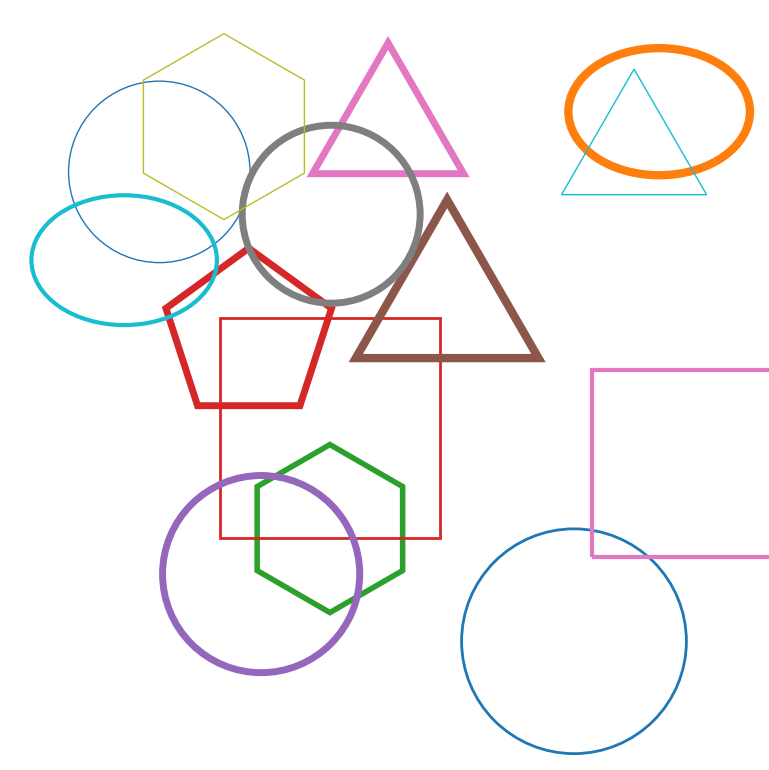[{"shape": "circle", "thickness": 1, "radius": 0.73, "center": [0.745, 0.167]}, {"shape": "circle", "thickness": 0.5, "radius": 0.59, "center": [0.207, 0.777]}, {"shape": "oval", "thickness": 3, "radius": 0.59, "center": [0.856, 0.855]}, {"shape": "hexagon", "thickness": 2, "radius": 0.55, "center": [0.428, 0.314]}, {"shape": "square", "thickness": 1, "radius": 0.71, "center": [0.429, 0.444]}, {"shape": "pentagon", "thickness": 2.5, "radius": 0.57, "center": [0.323, 0.565]}, {"shape": "circle", "thickness": 2.5, "radius": 0.64, "center": [0.339, 0.254]}, {"shape": "triangle", "thickness": 3, "radius": 0.68, "center": [0.581, 0.603]}, {"shape": "square", "thickness": 1.5, "radius": 0.61, "center": [0.89, 0.398]}, {"shape": "triangle", "thickness": 2.5, "radius": 0.57, "center": [0.504, 0.831]}, {"shape": "circle", "thickness": 2.5, "radius": 0.58, "center": [0.43, 0.722]}, {"shape": "hexagon", "thickness": 0.5, "radius": 0.6, "center": [0.291, 0.836]}, {"shape": "triangle", "thickness": 0.5, "radius": 0.54, "center": [0.823, 0.802]}, {"shape": "oval", "thickness": 1.5, "radius": 0.6, "center": [0.161, 0.662]}]